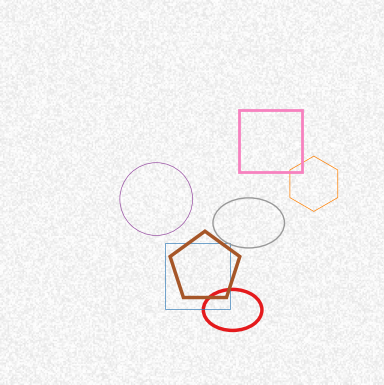[{"shape": "oval", "thickness": 2.5, "radius": 0.38, "center": [0.604, 0.195]}, {"shape": "square", "thickness": 0.5, "radius": 0.42, "center": [0.512, 0.283]}, {"shape": "circle", "thickness": 0.5, "radius": 0.47, "center": [0.406, 0.483]}, {"shape": "hexagon", "thickness": 0.5, "radius": 0.36, "center": [0.815, 0.523]}, {"shape": "pentagon", "thickness": 2.5, "radius": 0.48, "center": [0.532, 0.304]}, {"shape": "square", "thickness": 2, "radius": 0.4, "center": [0.702, 0.635]}, {"shape": "oval", "thickness": 1, "radius": 0.46, "center": [0.646, 0.421]}]